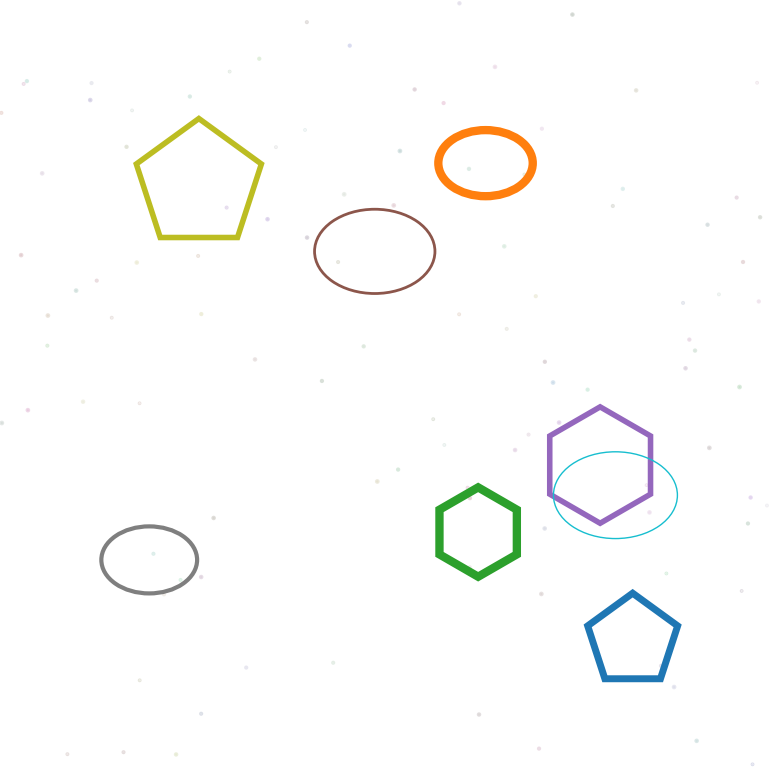[{"shape": "pentagon", "thickness": 2.5, "radius": 0.31, "center": [0.822, 0.168]}, {"shape": "oval", "thickness": 3, "radius": 0.31, "center": [0.631, 0.788]}, {"shape": "hexagon", "thickness": 3, "radius": 0.29, "center": [0.621, 0.309]}, {"shape": "hexagon", "thickness": 2, "radius": 0.38, "center": [0.779, 0.396]}, {"shape": "oval", "thickness": 1, "radius": 0.39, "center": [0.487, 0.674]}, {"shape": "oval", "thickness": 1.5, "radius": 0.31, "center": [0.194, 0.273]}, {"shape": "pentagon", "thickness": 2, "radius": 0.43, "center": [0.258, 0.761]}, {"shape": "oval", "thickness": 0.5, "radius": 0.4, "center": [0.799, 0.357]}]